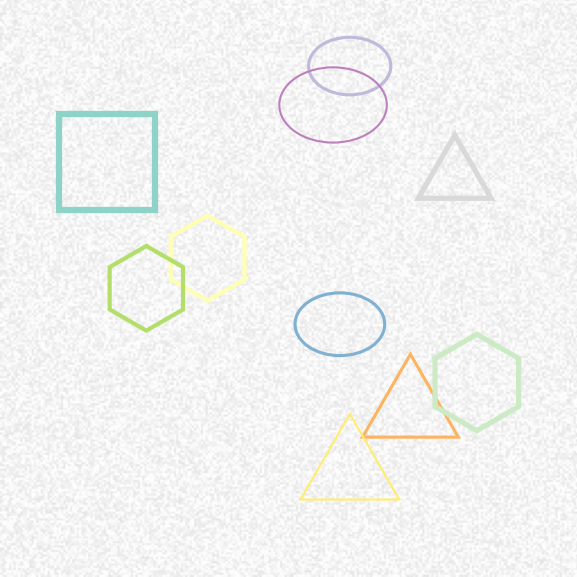[{"shape": "square", "thickness": 3, "radius": 0.42, "center": [0.185, 0.718]}, {"shape": "hexagon", "thickness": 2, "radius": 0.37, "center": [0.36, 0.552]}, {"shape": "oval", "thickness": 1.5, "radius": 0.36, "center": [0.606, 0.885]}, {"shape": "oval", "thickness": 1.5, "radius": 0.39, "center": [0.589, 0.438]}, {"shape": "triangle", "thickness": 1.5, "radius": 0.48, "center": [0.711, 0.29]}, {"shape": "hexagon", "thickness": 2, "radius": 0.37, "center": [0.253, 0.5]}, {"shape": "triangle", "thickness": 2.5, "radius": 0.36, "center": [0.787, 0.692]}, {"shape": "oval", "thickness": 1, "radius": 0.47, "center": [0.577, 0.817]}, {"shape": "hexagon", "thickness": 2.5, "radius": 0.42, "center": [0.826, 0.337]}, {"shape": "triangle", "thickness": 1, "radius": 0.49, "center": [0.606, 0.184]}]